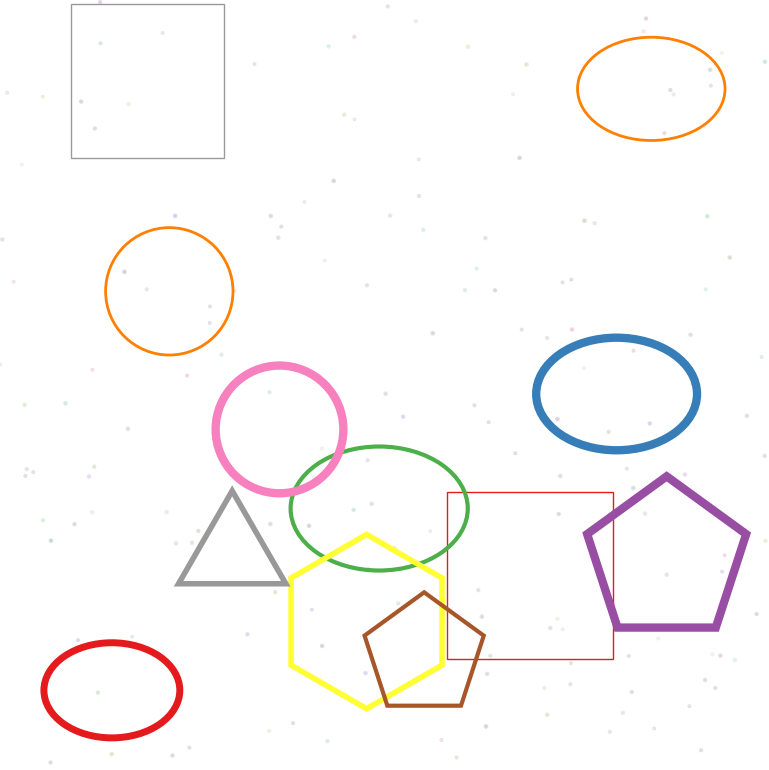[{"shape": "oval", "thickness": 2.5, "radius": 0.44, "center": [0.145, 0.103]}, {"shape": "square", "thickness": 0.5, "radius": 0.54, "center": [0.688, 0.253]}, {"shape": "oval", "thickness": 3, "radius": 0.52, "center": [0.801, 0.488]}, {"shape": "oval", "thickness": 1.5, "radius": 0.58, "center": [0.492, 0.34]}, {"shape": "pentagon", "thickness": 3, "radius": 0.54, "center": [0.866, 0.273]}, {"shape": "oval", "thickness": 1, "radius": 0.48, "center": [0.846, 0.885]}, {"shape": "circle", "thickness": 1, "radius": 0.41, "center": [0.22, 0.622]}, {"shape": "hexagon", "thickness": 2, "radius": 0.57, "center": [0.476, 0.193]}, {"shape": "pentagon", "thickness": 1.5, "radius": 0.41, "center": [0.551, 0.149]}, {"shape": "circle", "thickness": 3, "radius": 0.41, "center": [0.363, 0.442]}, {"shape": "square", "thickness": 0.5, "radius": 0.5, "center": [0.192, 0.895]}, {"shape": "triangle", "thickness": 2, "radius": 0.4, "center": [0.302, 0.282]}]